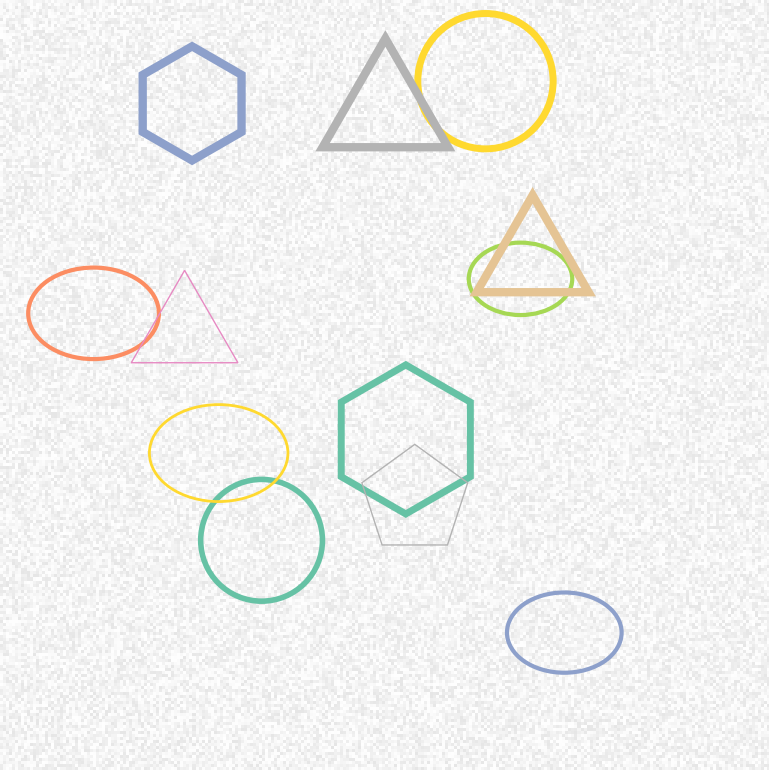[{"shape": "circle", "thickness": 2, "radius": 0.4, "center": [0.34, 0.298]}, {"shape": "hexagon", "thickness": 2.5, "radius": 0.48, "center": [0.527, 0.429]}, {"shape": "oval", "thickness": 1.5, "radius": 0.42, "center": [0.122, 0.593]}, {"shape": "hexagon", "thickness": 3, "radius": 0.37, "center": [0.249, 0.866]}, {"shape": "oval", "thickness": 1.5, "radius": 0.37, "center": [0.733, 0.178]}, {"shape": "triangle", "thickness": 0.5, "radius": 0.4, "center": [0.24, 0.569]}, {"shape": "oval", "thickness": 1.5, "radius": 0.34, "center": [0.676, 0.638]}, {"shape": "oval", "thickness": 1, "radius": 0.45, "center": [0.284, 0.412]}, {"shape": "circle", "thickness": 2.5, "radius": 0.44, "center": [0.63, 0.895]}, {"shape": "triangle", "thickness": 3, "radius": 0.42, "center": [0.692, 0.662]}, {"shape": "pentagon", "thickness": 0.5, "radius": 0.36, "center": [0.539, 0.351]}, {"shape": "triangle", "thickness": 3, "radius": 0.47, "center": [0.5, 0.856]}]